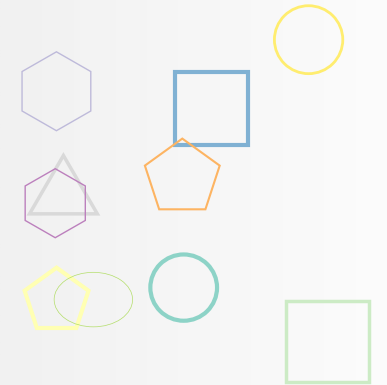[{"shape": "circle", "thickness": 3, "radius": 0.43, "center": [0.474, 0.253]}, {"shape": "pentagon", "thickness": 3, "radius": 0.43, "center": [0.146, 0.218]}, {"shape": "hexagon", "thickness": 1, "radius": 0.51, "center": [0.146, 0.763]}, {"shape": "square", "thickness": 3, "radius": 0.47, "center": [0.545, 0.717]}, {"shape": "pentagon", "thickness": 1.5, "radius": 0.51, "center": [0.47, 0.538]}, {"shape": "oval", "thickness": 0.5, "radius": 0.51, "center": [0.241, 0.222]}, {"shape": "triangle", "thickness": 2.5, "radius": 0.51, "center": [0.164, 0.495]}, {"shape": "hexagon", "thickness": 1, "radius": 0.45, "center": [0.143, 0.472]}, {"shape": "square", "thickness": 2.5, "radius": 0.53, "center": [0.845, 0.113]}, {"shape": "circle", "thickness": 2, "radius": 0.44, "center": [0.796, 0.897]}]